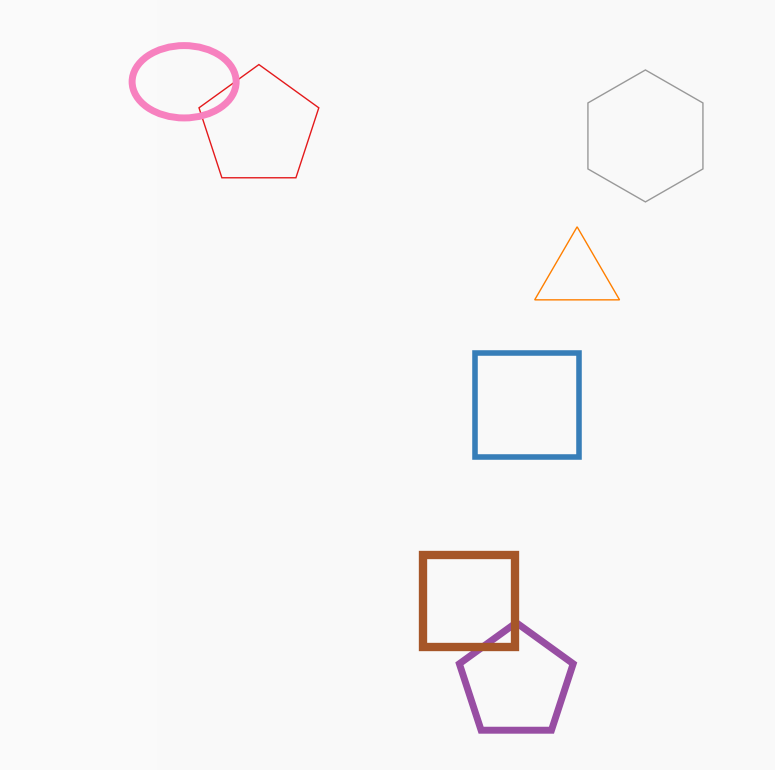[{"shape": "pentagon", "thickness": 0.5, "radius": 0.41, "center": [0.334, 0.835]}, {"shape": "square", "thickness": 2, "radius": 0.34, "center": [0.68, 0.474]}, {"shape": "pentagon", "thickness": 2.5, "radius": 0.39, "center": [0.666, 0.114]}, {"shape": "triangle", "thickness": 0.5, "radius": 0.32, "center": [0.745, 0.642]}, {"shape": "square", "thickness": 3, "radius": 0.3, "center": [0.606, 0.22]}, {"shape": "oval", "thickness": 2.5, "radius": 0.34, "center": [0.238, 0.894]}, {"shape": "hexagon", "thickness": 0.5, "radius": 0.43, "center": [0.833, 0.823]}]